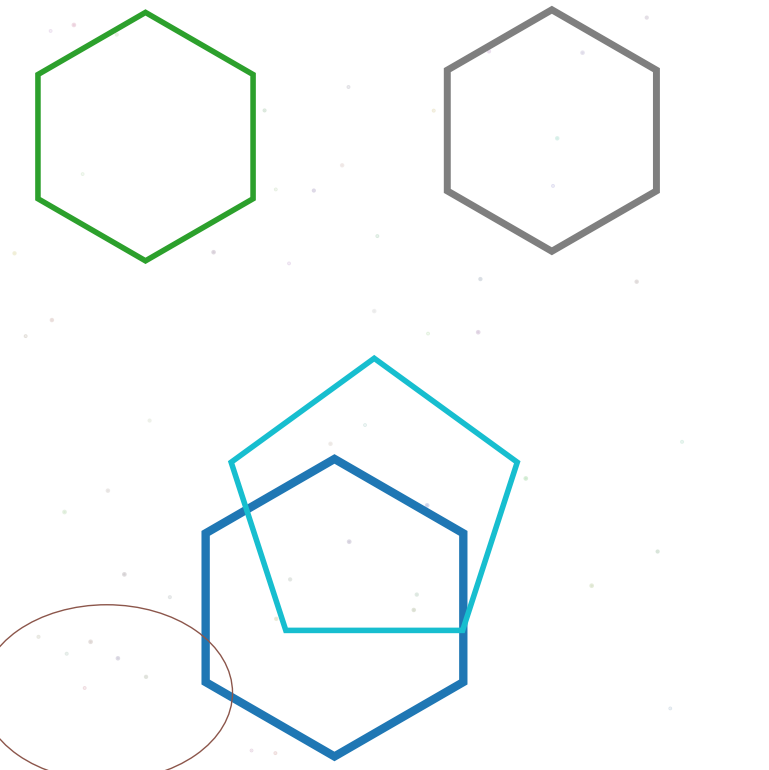[{"shape": "hexagon", "thickness": 3, "radius": 0.97, "center": [0.434, 0.211]}, {"shape": "hexagon", "thickness": 2, "radius": 0.81, "center": [0.189, 0.823]}, {"shape": "oval", "thickness": 0.5, "radius": 0.82, "center": [0.139, 0.1]}, {"shape": "hexagon", "thickness": 2.5, "radius": 0.78, "center": [0.717, 0.83]}, {"shape": "pentagon", "thickness": 2, "radius": 0.98, "center": [0.486, 0.339]}]